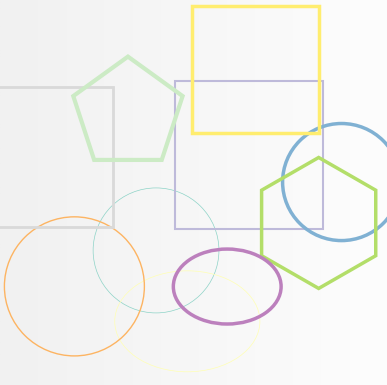[{"shape": "circle", "thickness": 0.5, "radius": 0.81, "center": [0.403, 0.35]}, {"shape": "oval", "thickness": 0.5, "radius": 0.94, "center": [0.483, 0.165]}, {"shape": "square", "thickness": 1.5, "radius": 0.96, "center": [0.643, 0.598]}, {"shape": "circle", "thickness": 2.5, "radius": 0.76, "center": [0.881, 0.527]}, {"shape": "circle", "thickness": 1, "radius": 0.9, "center": [0.192, 0.256]}, {"shape": "hexagon", "thickness": 2.5, "radius": 0.85, "center": [0.822, 0.421]}, {"shape": "square", "thickness": 2, "radius": 0.91, "center": [0.11, 0.593]}, {"shape": "oval", "thickness": 2.5, "radius": 0.7, "center": [0.586, 0.256]}, {"shape": "pentagon", "thickness": 3, "radius": 0.74, "center": [0.33, 0.705]}, {"shape": "square", "thickness": 2.5, "radius": 0.82, "center": [0.66, 0.82]}]